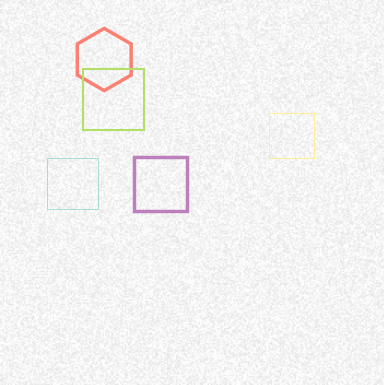[{"shape": "square", "thickness": 0.5, "radius": 0.33, "center": [0.188, 0.524]}, {"shape": "hexagon", "thickness": 2.5, "radius": 0.4, "center": [0.271, 0.845]}, {"shape": "square", "thickness": 1.5, "radius": 0.39, "center": [0.294, 0.742]}, {"shape": "square", "thickness": 2.5, "radius": 0.35, "center": [0.417, 0.522]}, {"shape": "square", "thickness": 0.5, "radius": 0.29, "center": [0.757, 0.648]}]